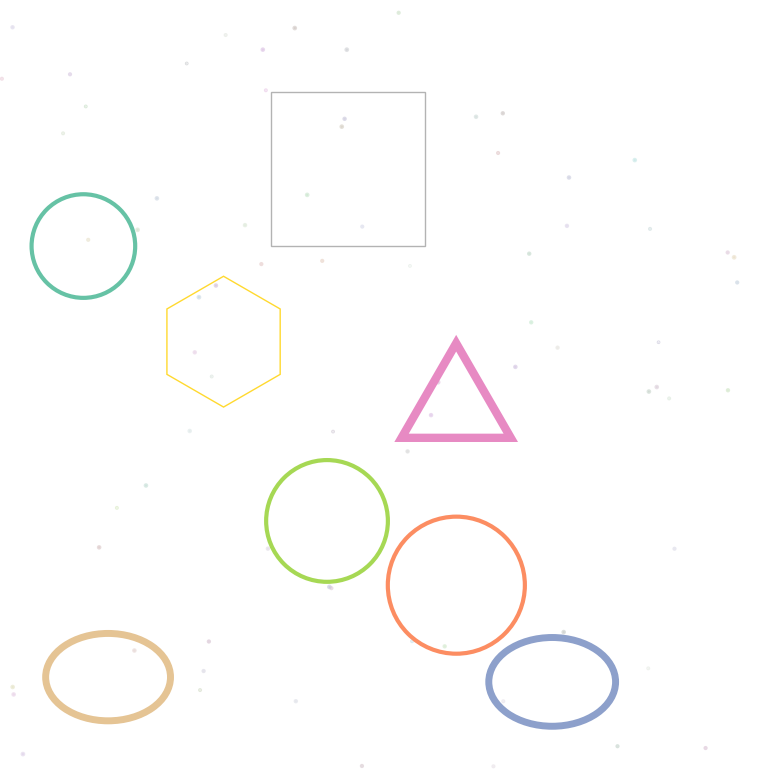[{"shape": "circle", "thickness": 1.5, "radius": 0.34, "center": [0.108, 0.68]}, {"shape": "circle", "thickness": 1.5, "radius": 0.44, "center": [0.593, 0.24]}, {"shape": "oval", "thickness": 2.5, "radius": 0.41, "center": [0.717, 0.114]}, {"shape": "triangle", "thickness": 3, "radius": 0.41, "center": [0.592, 0.472]}, {"shape": "circle", "thickness": 1.5, "radius": 0.4, "center": [0.425, 0.323]}, {"shape": "hexagon", "thickness": 0.5, "radius": 0.42, "center": [0.29, 0.556]}, {"shape": "oval", "thickness": 2.5, "radius": 0.41, "center": [0.14, 0.121]}, {"shape": "square", "thickness": 0.5, "radius": 0.5, "center": [0.452, 0.78]}]